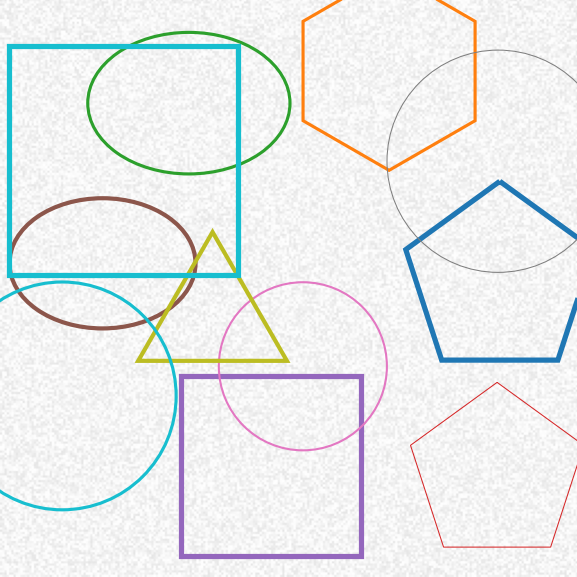[{"shape": "pentagon", "thickness": 2.5, "radius": 0.86, "center": [0.865, 0.514]}, {"shape": "hexagon", "thickness": 1.5, "radius": 0.86, "center": [0.674, 0.876]}, {"shape": "oval", "thickness": 1.5, "radius": 0.88, "center": [0.327, 0.821]}, {"shape": "pentagon", "thickness": 0.5, "radius": 0.79, "center": [0.861, 0.179]}, {"shape": "square", "thickness": 2.5, "radius": 0.78, "center": [0.469, 0.192]}, {"shape": "oval", "thickness": 2, "radius": 0.81, "center": [0.178, 0.543]}, {"shape": "circle", "thickness": 1, "radius": 0.73, "center": [0.524, 0.365]}, {"shape": "circle", "thickness": 0.5, "radius": 0.96, "center": [0.863, 0.72]}, {"shape": "triangle", "thickness": 2, "radius": 0.74, "center": [0.368, 0.449]}, {"shape": "square", "thickness": 2.5, "radius": 0.99, "center": [0.214, 0.721]}, {"shape": "circle", "thickness": 1.5, "radius": 0.99, "center": [0.108, 0.314]}]